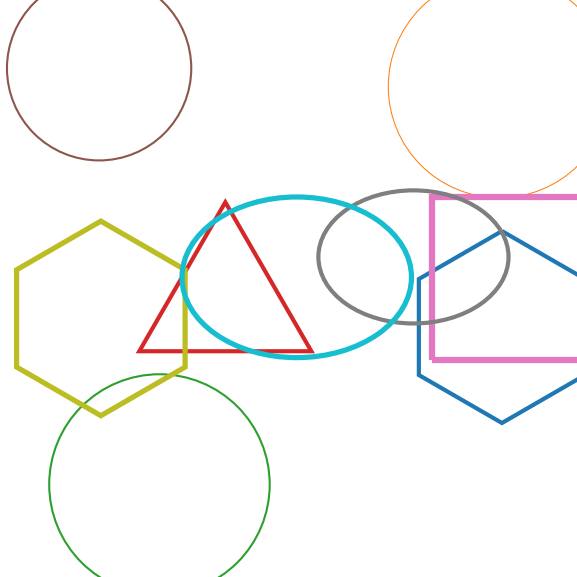[{"shape": "hexagon", "thickness": 2, "radius": 0.83, "center": [0.869, 0.433]}, {"shape": "circle", "thickness": 0.5, "radius": 0.96, "center": [0.865, 0.849]}, {"shape": "circle", "thickness": 1, "radius": 0.95, "center": [0.276, 0.16]}, {"shape": "triangle", "thickness": 2, "radius": 0.86, "center": [0.39, 0.477]}, {"shape": "circle", "thickness": 1, "radius": 0.8, "center": [0.172, 0.881]}, {"shape": "square", "thickness": 3, "radius": 0.71, "center": [0.889, 0.517]}, {"shape": "oval", "thickness": 2, "radius": 0.82, "center": [0.716, 0.554]}, {"shape": "hexagon", "thickness": 2.5, "radius": 0.84, "center": [0.175, 0.448]}, {"shape": "oval", "thickness": 2.5, "radius": 0.99, "center": [0.514, 0.519]}]